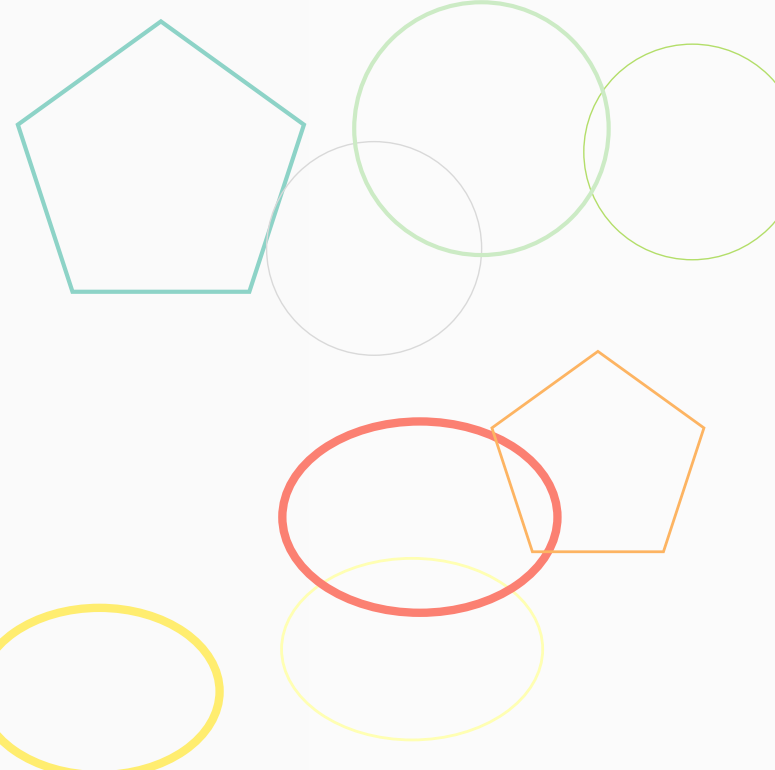[{"shape": "pentagon", "thickness": 1.5, "radius": 0.97, "center": [0.208, 0.778]}, {"shape": "oval", "thickness": 1, "radius": 0.84, "center": [0.532, 0.157]}, {"shape": "oval", "thickness": 3, "radius": 0.89, "center": [0.542, 0.328]}, {"shape": "pentagon", "thickness": 1, "radius": 0.72, "center": [0.772, 0.4]}, {"shape": "circle", "thickness": 0.5, "radius": 0.7, "center": [0.893, 0.803]}, {"shape": "circle", "thickness": 0.5, "radius": 0.69, "center": [0.483, 0.677]}, {"shape": "circle", "thickness": 1.5, "radius": 0.82, "center": [0.621, 0.833]}, {"shape": "oval", "thickness": 3, "radius": 0.78, "center": [0.128, 0.102]}]